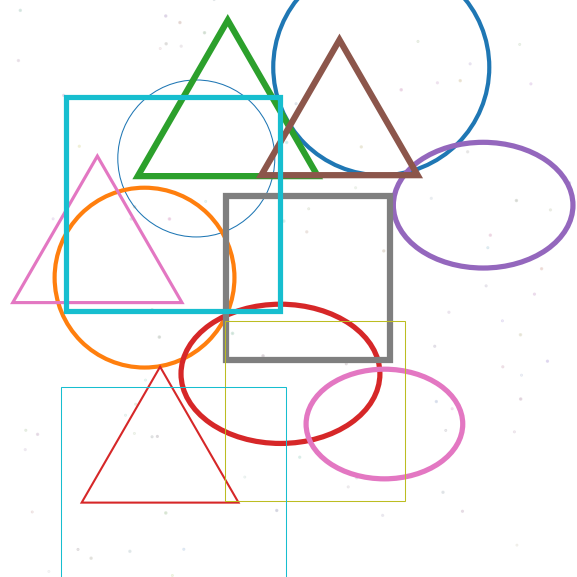[{"shape": "circle", "thickness": 2, "radius": 0.94, "center": [0.66, 0.883]}, {"shape": "circle", "thickness": 0.5, "radius": 0.68, "center": [0.34, 0.725]}, {"shape": "circle", "thickness": 2, "radius": 0.78, "center": [0.25, 0.518]}, {"shape": "triangle", "thickness": 3, "radius": 0.9, "center": [0.394, 0.784]}, {"shape": "oval", "thickness": 2.5, "radius": 0.86, "center": [0.486, 0.352]}, {"shape": "triangle", "thickness": 1, "radius": 0.78, "center": [0.277, 0.207]}, {"shape": "oval", "thickness": 2.5, "radius": 0.78, "center": [0.837, 0.644]}, {"shape": "triangle", "thickness": 3, "radius": 0.78, "center": [0.588, 0.774]}, {"shape": "oval", "thickness": 2.5, "radius": 0.68, "center": [0.666, 0.265]}, {"shape": "triangle", "thickness": 1.5, "radius": 0.85, "center": [0.169, 0.56]}, {"shape": "square", "thickness": 3, "radius": 0.71, "center": [0.533, 0.518]}, {"shape": "square", "thickness": 0.5, "radius": 0.78, "center": [0.546, 0.287]}, {"shape": "square", "thickness": 0.5, "radius": 0.97, "center": [0.3, 0.135]}, {"shape": "square", "thickness": 2.5, "radius": 0.93, "center": [0.299, 0.645]}]